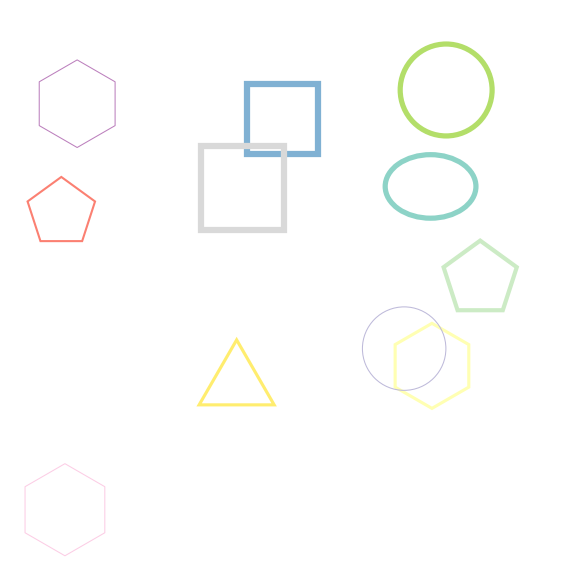[{"shape": "oval", "thickness": 2.5, "radius": 0.39, "center": [0.746, 0.676]}, {"shape": "hexagon", "thickness": 1.5, "radius": 0.37, "center": [0.748, 0.366]}, {"shape": "circle", "thickness": 0.5, "radius": 0.36, "center": [0.7, 0.395]}, {"shape": "pentagon", "thickness": 1, "radius": 0.31, "center": [0.106, 0.631]}, {"shape": "square", "thickness": 3, "radius": 0.31, "center": [0.49, 0.793]}, {"shape": "circle", "thickness": 2.5, "radius": 0.4, "center": [0.773, 0.843]}, {"shape": "hexagon", "thickness": 0.5, "radius": 0.4, "center": [0.112, 0.116]}, {"shape": "square", "thickness": 3, "radius": 0.36, "center": [0.42, 0.674]}, {"shape": "hexagon", "thickness": 0.5, "radius": 0.38, "center": [0.134, 0.82]}, {"shape": "pentagon", "thickness": 2, "radius": 0.33, "center": [0.831, 0.516]}, {"shape": "triangle", "thickness": 1.5, "radius": 0.37, "center": [0.41, 0.336]}]